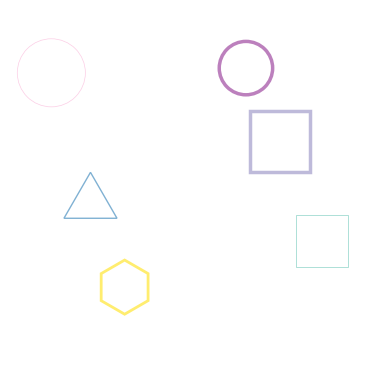[{"shape": "square", "thickness": 0.5, "radius": 0.34, "center": [0.837, 0.375]}, {"shape": "square", "thickness": 2.5, "radius": 0.39, "center": [0.727, 0.632]}, {"shape": "triangle", "thickness": 1, "radius": 0.4, "center": [0.235, 0.473]}, {"shape": "circle", "thickness": 0.5, "radius": 0.44, "center": [0.133, 0.811]}, {"shape": "circle", "thickness": 2.5, "radius": 0.35, "center": [0.639, 0.823]}, {"shape": "hexagon", "thickness": 2, "radius": 0.35, "center": [0.324, 0.254]}]